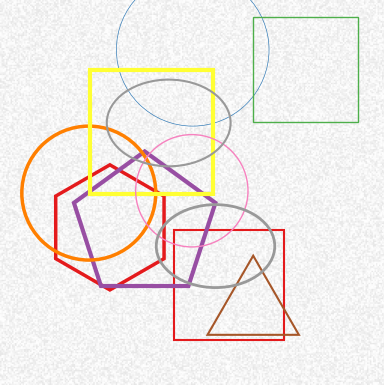[{"shape": "hexagon", "thickness": 2.5, "radius": 0.81, "center": [0.285, 0.409]}, {"shape": "square", "thickness": 1.5, "radius": 0.71, "center": [0.594, 0.26]}, {"shape": "circle", "thickness": 0.5, "radius": 0.99, "center": [0.501, 0.871]}, {"shape": "square", "thickness": 1, "radius": 0.68, "center": [0.794, 0.819]}, {"shape": "pentagon", "thickness": 3, "radius": 0.97, "center": [0.376, 0.413]}, {"shape": "circle", "thickness": 2.5, "radius": 0.87, "center": [0.231, 0.498]}, {"shape": "square", "thickness": 3, "radius": 0.8, "center": [0.393, 0.658]}, {"shape": "triangle", "thickness": 1.5, "radius": 0.69, "center": [0.658, 0.199]}, {"shape": "circle", "thickness": 1, "radius": 0.73, "center": [0.498, 0.504]}, {"shape": "oval", "thickness": 1.5, "radius": 0.8, "center": [0.438, 0.681]}, {"shape": "oval", "thickness": 2, "radius": 0.77, "center": [0.56, 0.361]}]